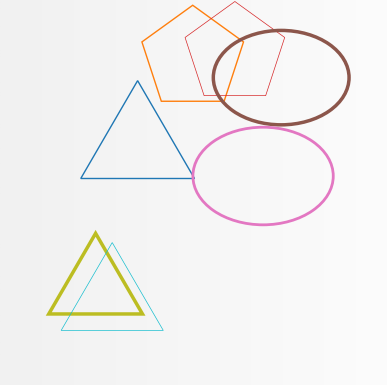[{"shape": "triangle", "thickness": 1, "radius": 0.85, "center": [0.355, 0.621]}, {"shape": "pentagon", "thickness": 1, "radius": 0.69, "center": [0.497, 0.849]}, {"shape": "pentagon", "thickness": 0.5, "radius": 0.68, "center": [0.606, 0.861]}, {"shape": "oval", "thickness": 2.5, "radius": 0.88, "center": [0.726, 0.798]}, {"shape": "oval", "thickness": 2, "radius": 0.91, "center": [0.679, 0.543]}, {"shape": "triangle", "thickness": 2.5, "radius": 0.7, "center": [0.247, 0.254]}, {"shape": "triangle", "thickness": 0.5, "radius": 0.76, "center": [0.29, 0.218]}]